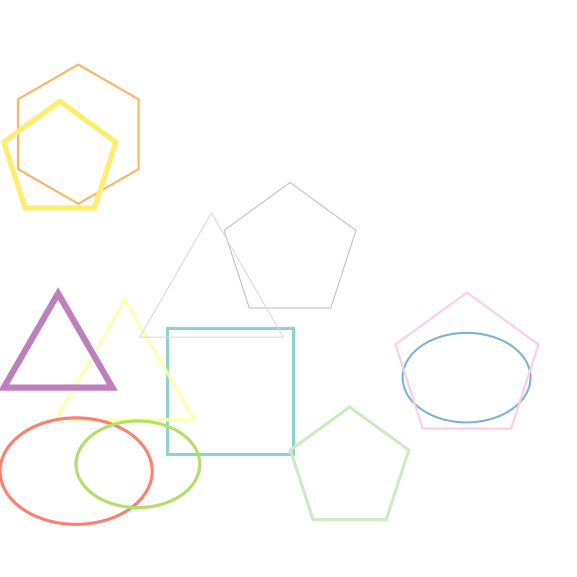[{"shape": "square", "thickness": 1.5, "radius": 0.55, "center": [0.398, 0.322]}, {"shape": "triangle", "thickness": 1.5, "radius": 0.69, "center": [0.217, 0.342]}, {"shape": "pentagon", "thickness": 0.5, "radius": 0.6, "center": [0.502, 0.563]}, {"shape": "oval", "thickness": 1.5, "radius": 0.66, "center": [0.132, 0.183]}, {"shape": "oval", "thickness": 1, "radius": 0.55, "center": [0.808, 0.345]}, {"shape": "hexagon", "thickness": 1, "radius": 0.6, "center": [0.136, 0.767]}, {"shape": "oval", "thickness": 1.5, "radius": 0.54, "center": [0.239, 0.195]}, {"shape": "pentagon", "thickness": 1, "radius": 0.65, "center": [0.809, 0.362]}, {"shape": "triangle", "thickness": 0.5, "radius": 0.72, "center": [0.366, 0.487]}, {"shape": "triangle", "thickness": 3, "radius": 0.54, "center": [0.101, 0.382]}, {"shape": "pentagon", "thickness": 1.5, "radius": 0.54, "center": [0.605, 0.186]}, {"shape": "pentagon", "thickness": 2.5, "radius": 0.51, "center": [0.104, 0.722]}]